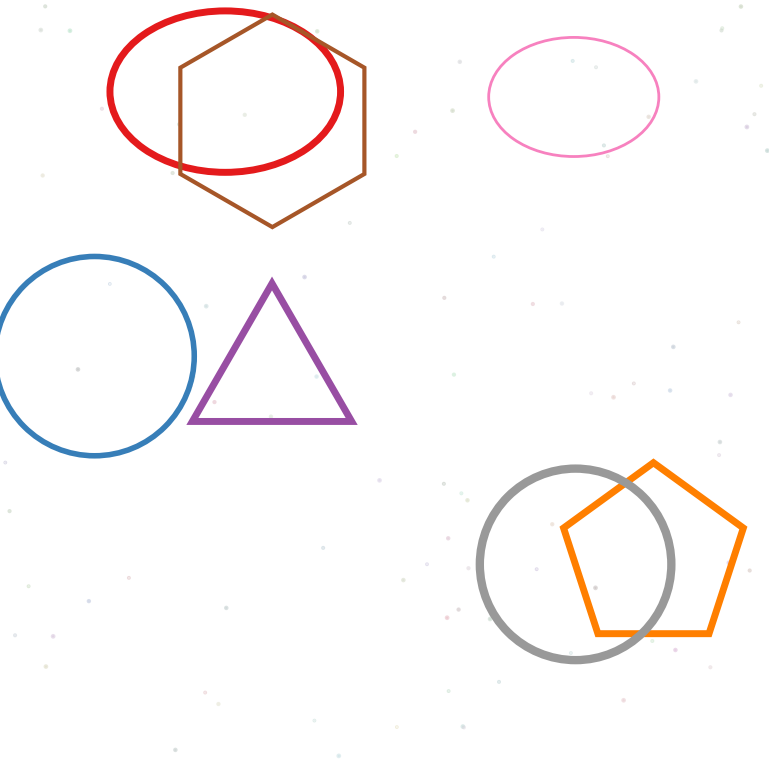[{"shape": "oval", "thickness": 2.5, "radius": 0.75, "center": [0.293, 0.881]}, {"shape": "circle", "thickness": 2, "radius": 0.65, "center": [0.123, 0.538]}, {"shape": "triangle", "thickness": 2.5, "radius": 0.6, "center": [0.353, 0.512]}, {"shape": "pentagon", "thickness": 2.5, "radius": 0.61, "center": [0.849, 0.276]}, {"shape": "hexagon", "thickness": 1.5, "radius": 0.69, "center": [0.354, 0.843]}, {"shape": "oval", "thickness": 1, "radius": 0.55, "center": [0.745, 0.874]}, {"shape": "circle", "thickness": 3, "radius": 0.62, "center": [0.748, 0.267]}]